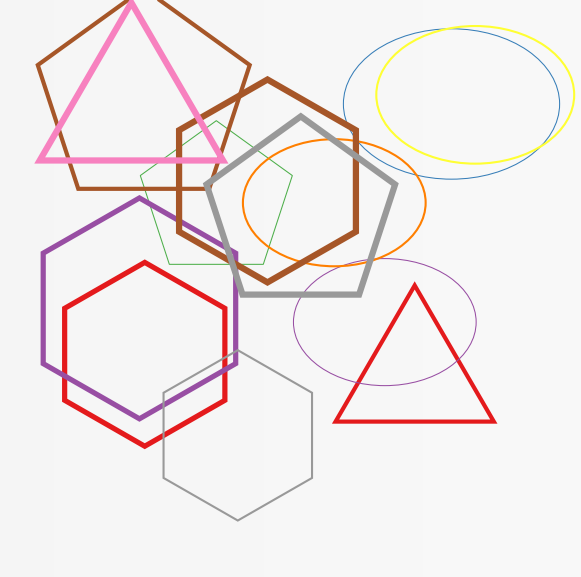[{"shape": "hexagon", "thickness": 2.5, "radius": 0.8, "center": [0.249, 0.386]}, {"shape": "triangle", "thickness": 2, "radius": 0.79, "center": [0.713, 0.348]}, {"shape": "oval", "thickness": 0.5, "radius": 0.93, "center": [0.777, 0.819]}, {"shape": "pentagon", "thickness": 0.5, "radius": 0.69, "center": [0.372, 0.653]}, {"shape": "hexagon", "thickness": 2.5, "radius": 0.96, "center": [0.24, 0.465]}, {"shape": "oval", "thickness": 0.5, "radius": 0.79, "center": [0.662, 0.441]}, {"shape": "oval", "thickness": 1, "radius": 0.79, "center": [0.575, 0.648]}, {"shape": "oval", "thickness": 1, "radius": 0.85, "center": [0.818, 0.835]}, {"shape": "pentagon", "thickness": 2, "radius": 0.96, "center": [0.247, 0.827]}, {"shape": "hexagon", "thickness": 3, "radius": 0.88, "center": [0.46, 0.686]}, {"shape": "triangle", "thickness": 3, "radius": 0.91, "center": [0.226, 0.812]}, {"shape": "hexagon", "thickness": 1, "radius": 0.74, "center": [0.409, 0.245]}, {"shape": "pentagon", "thickness": 3, "radius": 0.85, "center": [0.518, 0.627]}]